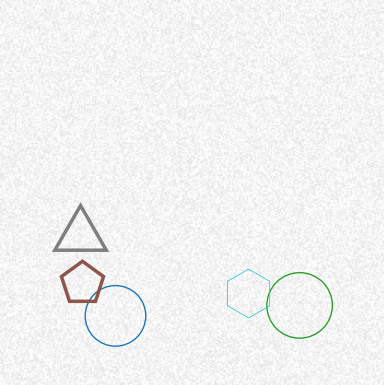[{"shape": "circle", "thickness": 1, "radius": 0.39, "center": [0.3, 0.18]}, {"shape": "circle", "thickness": 1, "radius": 0.43, "center": [0.778, 0.207]}, {"shape": "pentagon", "thickness": 2.5, "radius": 0.29, "center": [0.214, 0.264]}, {"shape": "triangle", "thickness": 2.5, "radius": 0.39, "center": [0.209, 0.389]}, {"shape": "hexagon", "thickness": 0.5, "radius": 0.32, "center": [0.646, 0.238]}]